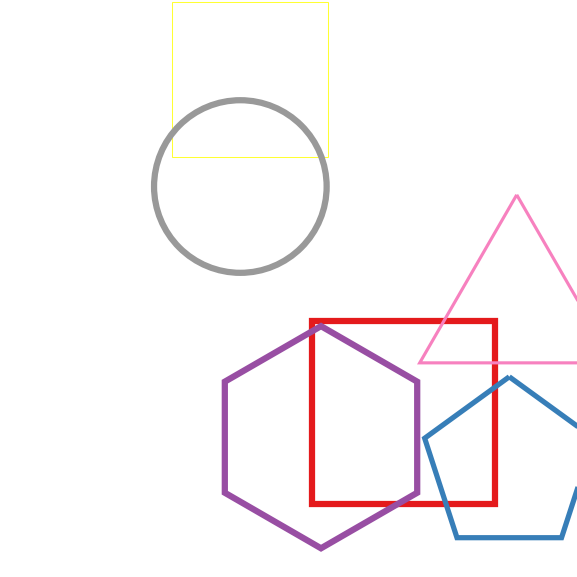[{"shape": "square", "thickness": 3, "radius": 0.79, "center": [0.699, 0.285]}, {"shape": "pentagon", "thickness": 2.5, "radius": 0.77, "center": [0.882, 0.193]}, {"shape": "hexagon", "thickness": 3, "radius": 0.96, "center": [0.556, 0.242]}, {"shape": "square", "thickness": 0.5, "radius": 0.67, "center": [0.433, 0.862]}, {"shape": "triangle", "thickness": 1.5, "radius": 0.97, "center": [0.895, 0.468]}, {"shape": "circle", "thickness": 3, "radius": 0.75, "center": [0.416, 0.676]}]